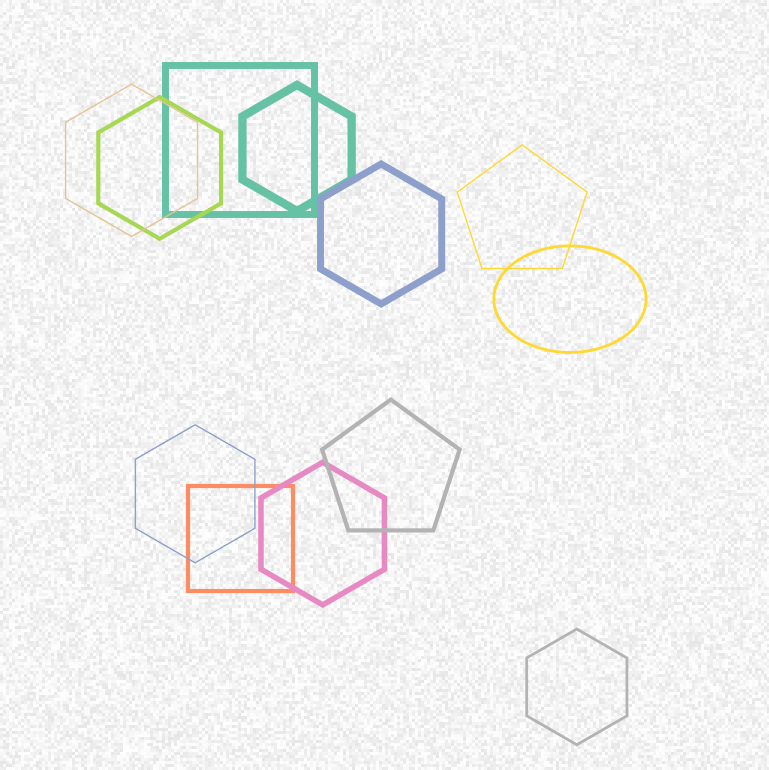[{"shape": "square", "thickness": 2.5, "radius": 0.48, "center": [0.311, 0.819]}, {"shape": "hexagon", "thickness": 3, "radius": 0.41, "center": [0.386, 0.808]}, {"shape": "square", "thickness": 1.5, "radius": 0.34, "center": [0.312, 0.301]}, {"shape": "hexagon", "thickness": 0.5, "radius": 0.45, "center": [0.253, 0.359]}, {"shape": "hexagon", "thickness": 2.5, "radius": 0.45, "center": [0.495, 0.696]}, {"shape": "hexagon", "thickness": 2, "radius": 0.46, "center": [0.419, 0.307]}, {"shape": "hexagon", "thickness": 1.5, "radius": 0.46, "center": [0.207, 0.782]}, {"shape": "oval", "thickness": 1, "radius": 0.49, "center": [0.74, 0.612]}, {"shape": "pentagon", "thickness": 0.5, "radius": 0.44, "center": [0.678, 0.723]}, {"shape": "hexagon", "thickness": 0.5, "radius": 0.49, "center": [0.171, 0.792]}, {"shape": "hexagon", "thickness": 1, "radius": 0.38, "center": [0.749, 0.108]}, {"shape": "pentagon", "thickness": 1.5, "radius": 0.47, "center": [0.508, 0.387]}]